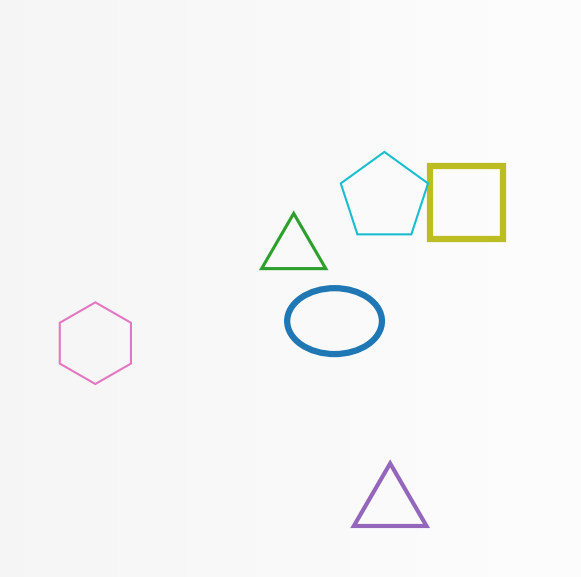[{"shape": "oval", "thickness": 3, "radius": 0.41, "center": [0.576, 0.443]}, {"shape": "triangle", "thickness": 1.5, "radius": 0.32, "center": [0.505, 0.566]}, {"shape": "triangle", "thickness": 2, "radius": 0.36, "center": [0.671, 0.124]}, {"shape": "hexagon", "thickness": 1, "radius": 0.35, "center": [0.164, 0.405]}, {"shape": "square", "thickness": 3, "radius": 0.31, "center": [0.803, 0.648]}, {"shape": "pentagon", "thickness": 1, "radius": 0.39, "center": [0.661, 0.657]}]